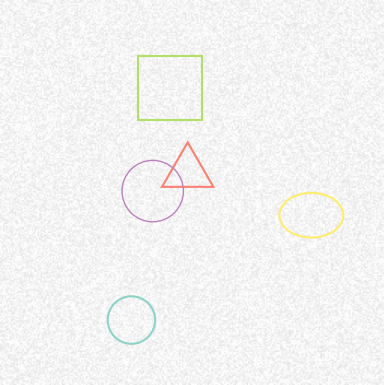[{"shape": "circle", "thickness": 1.5, "radius": 0.31, "center": [0.341, 0.169]}, {"shape": "triangle", "thickness": 1.5, "radius": 0.39, "center": [0.488, 0.553]}, {"shape": "square", "thickness": 1.5, "radius": 0.41, "center": [0.442, 0.771]}, {"shape": "circle", "thickness": 1, "radius": 0.4, "center": [0.397, 0.504]}, {"shape": "oval", "thickness": 1.5, "radius": 0.41, "center": [0.809, 0.441]}]